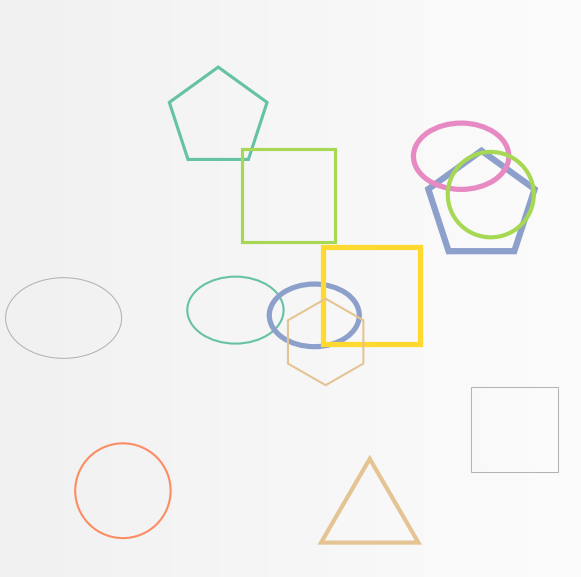[{"shape": "pentagon", "thickness": 1.5, "radius": 0.44, "center": [0.375, 0.795]}, {"shape": "oval", "thickness": 1, "radius": 0.41, "center": [0.405, 0.462]}, {"shape": "circle", "thickness": 1, "radius": 0.41, "center": [0.211, 0.149]}, {"shape": "oval", "thickness": 2.5, "radius": 0.39, "center": [0.541, 0.453]}, {"shape": "pentagon", "thickness": 3, "radius": 0.48, "center": [0.828, 0.642]}, {"shape": "oval", "thickness": 2.5, "radius": 0.41, "center": [0.793, 0.729]}, {"shape": "square", "thickness": 1.5, "radius": 0.4, "center": [0.496, 0.66]}, {"shape": "circle", "thickness": 2, "radius": 0.37, "center": [0.844, 0.662]}, {"shape": "square", "thickness": 2.5, "radius": 0.42, "center": [0.639, 0.487]}, {"shape": "hexagon", "thickness": 1, "radius": 0.37, "center": [0.56, 0.407]}, {"shape": "triangle", "thickness": 2, "radius": 0.48, "center": [0.636, 0.108]}, {"shape": "oval", "thickness": 0.5, "radius": 0.5, "center": [0.109, 0.448]}, {"shape": "square", "thickness": 0.5, "radius": 0.37, "center": [0.885, 0.255]}]